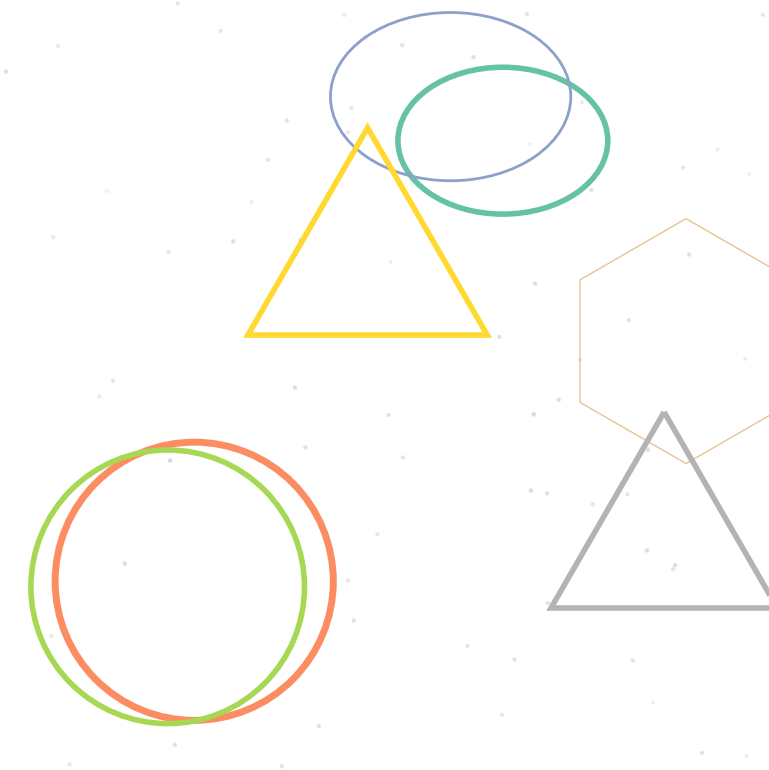[{"shape": "oval", "thickness": 2, "radius": 0.68, "center": [0.653, 0.817]}, {"shape": "circle", "thickness": 2.5, "radius": 0.9, "center": [0.252, 0.245]}, {"shape": "oval", "thickness": 1, "radius": 0.78, "center": [0.585, 0.875]}, {"shape": "circle", "thickness": 2, "radius": 0.89, "center": [0.218, 0.238]}, {"shape": "triangle", "thickness": 2, "radius": 0.9, "center": [0.477, 0.655]}, {"shape": "hexagon", "thickness": 0.5, "radius": 0.8, "center": [0.891, 0.557]}, {"shape": "triangle", "thickness": 2, "radius": 0.85, "center": [0.863, 0.295]}]